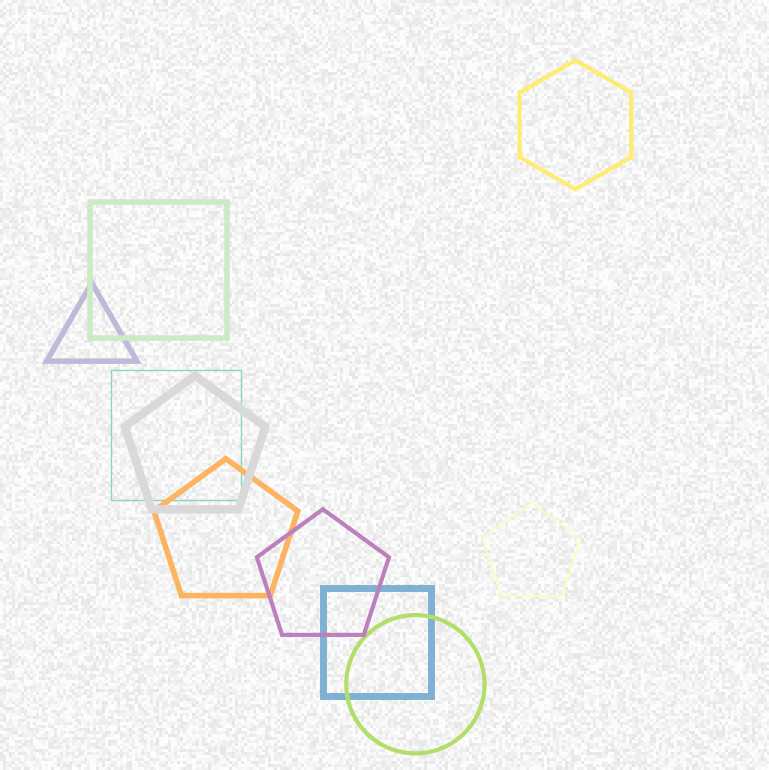[{"shape": "square", "thickness": 0.5, "radius": 0.42, "center": [0.229, 0.435]}, {"shape": "pentagon", "thickness": 0.5, "radius": 0.33, "center": [0.69, 0.28]}, {"shape": "triangle", "thickness": 2, "radius": 0.34, "center": [0.119, 0.565]}, {"shape": "square", "thickness": 2.5, "radius": 0.35, "center": [0.49, 0.166]}, {"shape": "pentagon", "thickness": 2, "radius": 0.49, "center": [0.293, 0.306]}, {"shape": "circle", "thickness": 1.5, "radius": 0.45, "center": [0.539, 0.111]}, {"shape": "pentagon", "thickness": 3, "radius": 0.48, "center": [0.253, 0.416]}, {"shape": "pentagon", "thickness": 1.5, "radius": 0.45, "center": [0.419, 0.248]}, {"shape": "square", "thickness": 2, "radius": 0.44, "center": [0.206, 0.649]}, {"shape": "hexagon", "thickness": 1.5, "radius": 0.42, "center": [0.747, 0.838]}]